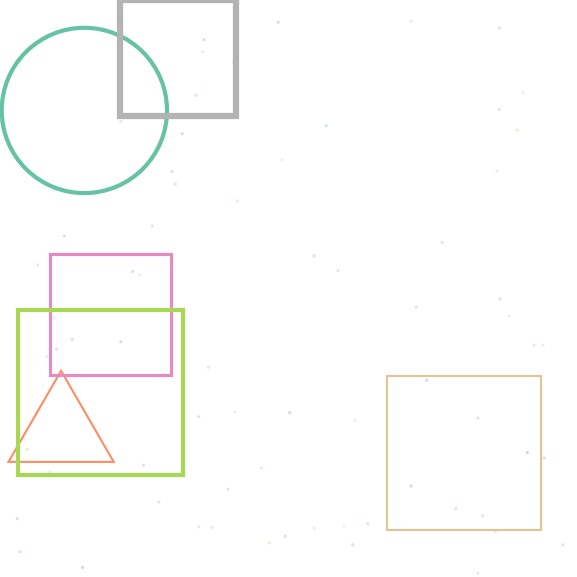[{"shape": "circle", "thickness": 2, "radius": 0.72, "center": [0.146, 0.808]}, {"shape": "triangle", "thickness": 1, "radius": 0.53, "center": [0.106, 0.252]}, {"shape": "square", "thickness": 1.5, "radius": 0.53, "center": [0.192, 0.454]}, {"shape": "square", "thickness": 2, "radius": 0.71, "center": [0.174, 0.32]}, {"shape": "square", "thickness": 1, "radius": 0.67, "center": [0.804, 0.214]}, {"shape": "square", "thickness": 3, "radius": 0.5, "center": [0.308, 0.899]}]